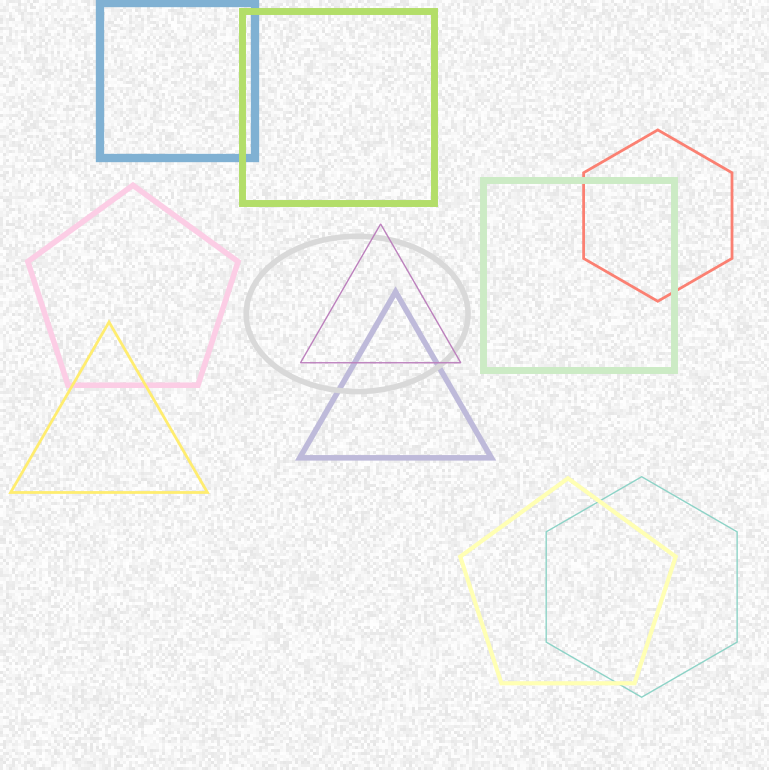[{"shape": "hexagon", "thickness": 0.5, "radius": 0.72, "center": [0.833, 0.238]}, {"shape": "pentagon", "thickness": 1.5, "radius": 0.74, "center": [0.738, 0.232]}, {"shape": "triangle", "thickness": 2, "radius": 0.72, "center": [0.514, 0.477]}, {"shape": "hexagon", "thickness": 1, "radius": 0.56, "center": [0.854, 0.72]}, {"shape": "square", "thickness": 3, "radius": 0.5, "center": [0.231, 0.895]}, {"shape": "square", "thickness": 2.5, "radius": 0.62, "center": [0.438, 0.861]}, {"shape": "pentagon", "thickness": 2, "radius": 0.72, "center": [0.173, 0.616]}, {"shape": "oval", "thickness": 2, "radius": 0.72, "center": [0.464, 0.592]}, {"shape": "triangle", "thickness": 0.5, "radius": 0.6, "center": [0.494, 0.589]}, {"shape": "square", "thickness": 2.5, "radius": 0.62, "center": [0.751, 0.643]}, {"shape": "triangle", "thickness": 1, "radius": 0.74, "center": [0.142, 0.434]}]